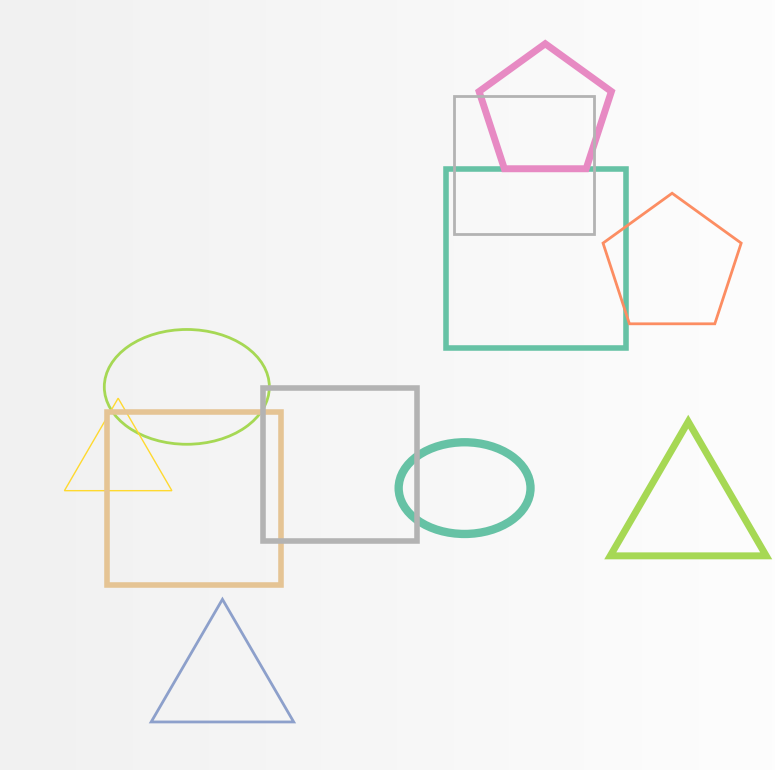[{"shape": "square", "thickness": 2, "radius": 0.58, "center": [0.691, 0.665]}, {"shape": "oval", "thickness": 3, "radius": 0.43, "center": [0.599, 0.366]}, {"shape": "pentagon", "thickness": 1, "radius": 0.47, "center": [0.867, 0.655]}, {"shape": "triangle", "thickness": 1, "radius": 0.53, "center": [0.287, 0.115]}, {"shape": "pentagon", "thickness": 2.5, "radius": 0.45, "center": [0.704, 0.853]}, {"shape": "oval", "thickness": 1, "radius": 0.53, "center": [0.241, 0.498]}, {"shape": "triangle", "thickness": 2.5, "radius": 0.58, "center": [0.888, 0.336]}, {"shape": "triangle", "thickness": 0.5, "radius": 0.4, "center": [0.152, 0.403]}, {"shape": "square", "thickness": 2, "radius": 0.56, "center": [0.251, 0.353]}, {"shape": "square", "thickness": 1, "radius": 0.45, "center": [0.676, 0.786]}, {"shape": "square", "thickness": 2, "radius": 0.5, "center": [0.439, 0.397]}]